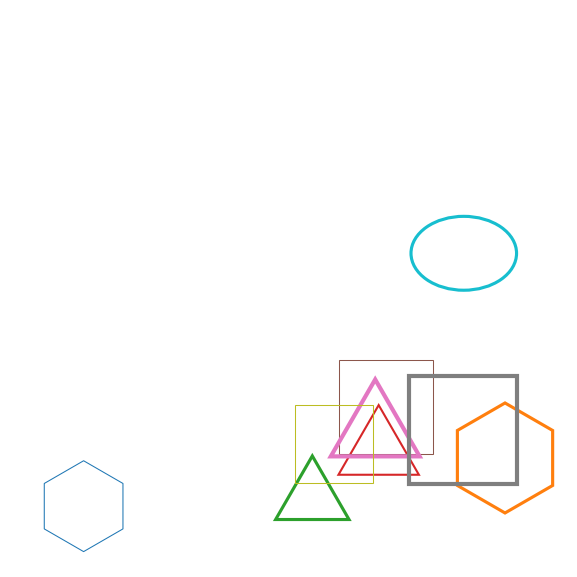[{"shape": "hexagon", "thickness": 0.5, "radius": 0.39, "center": [0.145, 0.123]}, {"shape": "hexagon", "thickness": 1.5, "radius": 0.48, "center": [0.874, 0.206]}, {"shape": "triangle", "thickness": 1.5, "radius": 0.37, "center": [0.541, 0.136]}, {"shape": "triangle", "thickness": 1, "radius": 0.4, "center": [0.656, 0.217]}, {"shape": "square", "thickness": 0.5, "radius": 0.41, "center": [0.668, 0.294]}, {"shape": "triangle", "thickness": 2, "radius": 0.44, "center": [0.65, 0.253]}, {"shape": "square", "thickness": 2, "radius": 0.47, "center": [0.802, 0.254]}, {"shape": "square", "thickness": 0.5, "radius": 0.34, "center": [0.578, 0.23]}, {"shape": "oval", "thickness": 1.5, "radius": 0.46, "center": [0.803, 0.561]}]